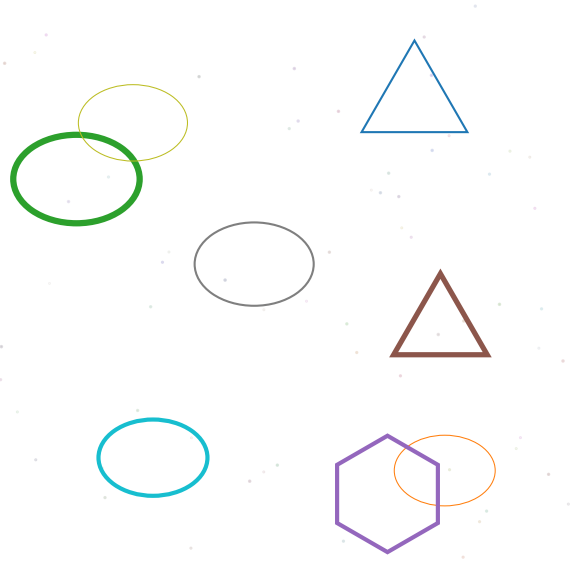[{"shape": "triangle", "thickness": 1, "radius": 0.53, "center": [0.718, 0.823]}, {"shape": "oval", "thickness": 0.5, "radius": 0.44, "center": [0.77, 0.184]}, {"shape": "oval", "thickness": 3, "radius": 0.55, "center": [0.132, 0.689]}, {"shape": "hexagon", "thickness": 2, "radius": 0.5, "center": [0.671, 0.144]}, {"shape": "triangle", "thickness": 2.5, "radius": 0.47, "center": [0.763, 0.432]}, {"shape": "oval", "thickness": 1, "radius": 0.52, "center": [0.44, 0.542]}, {"shape": "oval", "thickness": 0.5, "radius": 0.47, "center": [0.23, 0.786]}, {"shape": "oval", "thickness": 2, "radius": 0.47, "center": [0.265, 0.207]}]